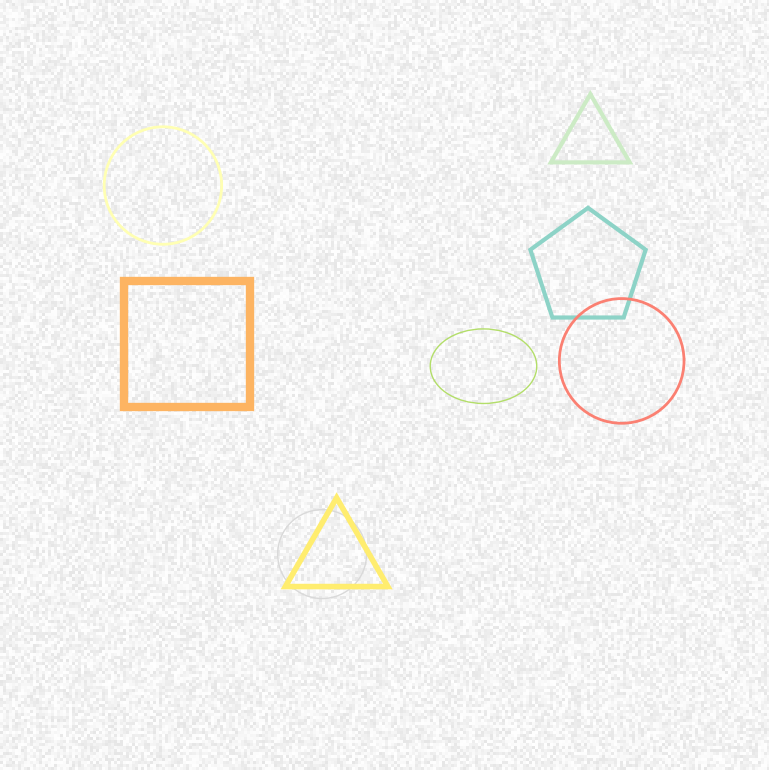[{"shape": "pentagon", "thickness": 1.5, "radius": 0.39, "center": [0.764, 0.651]}, {"shape": "circle", "thickness": 1, "radius": 0.38, "center": [0.212, 0.759]}, {"shape": "circle", "thickness": 1, "radius": 0.4, "center": [0.807, 0.531]}, {"shape": "square", "thickness": 3, "radius": 0.41, "center": [0.242, 0.553]}, {"shape": "oval", "thickness": 0.5, "radius": 0.35, "center": [0.628, 0.524]}, {"shape": "circle", "thickness": 0.5, "radius": 0.29, "center": [0.418, 0.28]}, {"shape": "triangle", "thickness": 1.5, "radius": 0.3, "center": [0.767, 0.819]}, {"shape": "triangle", "thickness": 2, "radius": 0.38, "center": [0.437, 0.277]}]